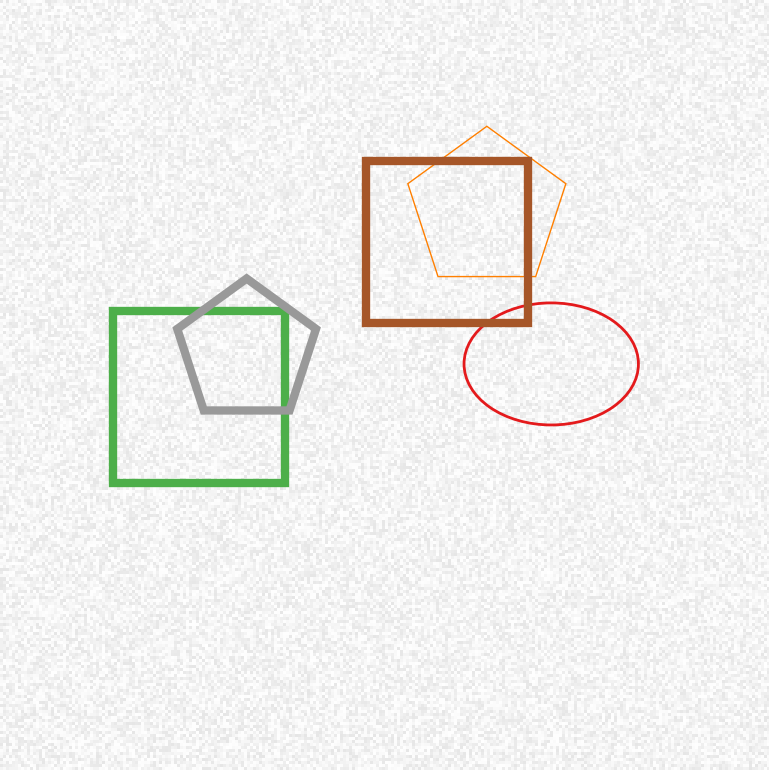[{"shape": "oval", "thickness": 1, "radius": 0.57, "center": [0.716, 0.527]}, {"shape": "square", "thickness": 3, "radius": 0.56, "center": [0.259, 0.485]}, {"shape": "pentagon", "thickness": 0.5, "radius": 0.54, "center": [0.632, 0.728]}, {"shape": "square", "thickness": 3, "radius": 0.52, "center": [0.581, 0.685]}, {"shape": "pentagon", "thickness": 3, "radius": 0.47, "center": [0.32, 0.544]}]